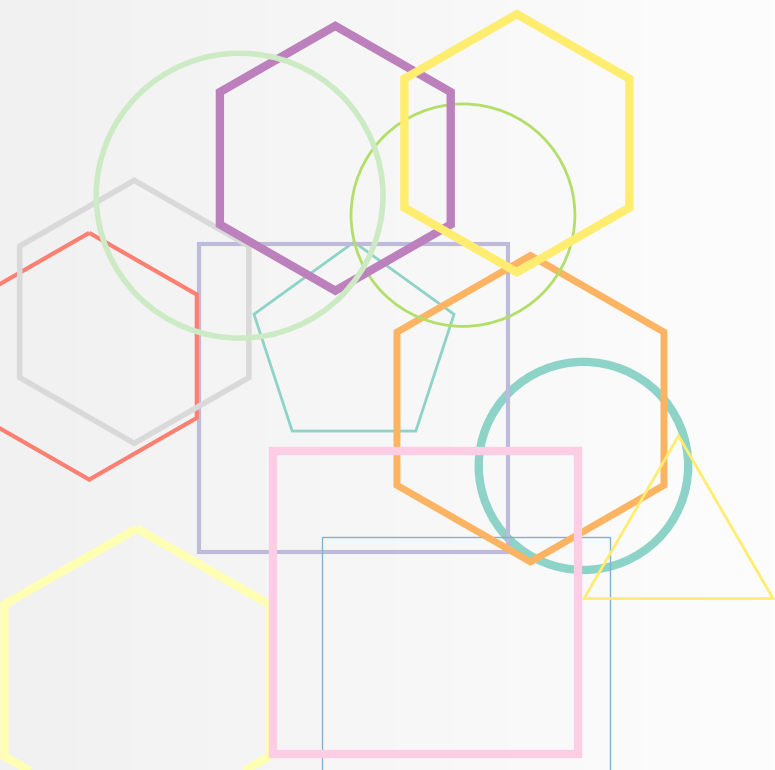[{"shape": "pentagon", "thickness": 1, "radius": 0.68, "center": [0.457, 0.55]}, {"shape": "circle", "thickness": 3, "radius": 0.68, "center": [0.753, 0.395]}, {"shape": "hexagon", "thickness": 3, "radius": 0.99, "center": [0.177, 0.116]}, {"shape": "square", "thickness": 1.5, "radius": 1.0, "center": [0.456, 0.483]}, {"shape": "hexagon", "thickness": 1.5, "radius": 0.8, "center": [0.115, 0.537]}, {"shape": "square", "thickness": 0.5, "radius": 0.93, "center": [0.602, 0.117]}, {"shape": "hexagon", "thickness": 2.5, "radius": 0.99, "center": [0.684, 0.469]}, {"shape": "circle", "thickness": 1, "radius": 0.72, "center": [0.597, 0.721]}, {"shape": "square", "thickness": 3, "radius": 0.98, "center": [0.549, 0.218]}, {"shape": "hexagon", "thickness": 2, "radius": 0.85, "center": [0.173, 0.595]}, {"shape": "hexagon", "thickness": 3, "radius": 0.86, "center": [0.433, 0.794]}, {"shape": "circle", "thickness": 2, "radius": 0.93, "center": [0.309, 0.746]}, {"shape": "triangle", "thickness": 1, "radius": 0.7, "center": [0.876, 0.293]}, {"shape": "hexagon", "thickness": 3, "radius": 0.84, "center": [0.667, 0.814]}]